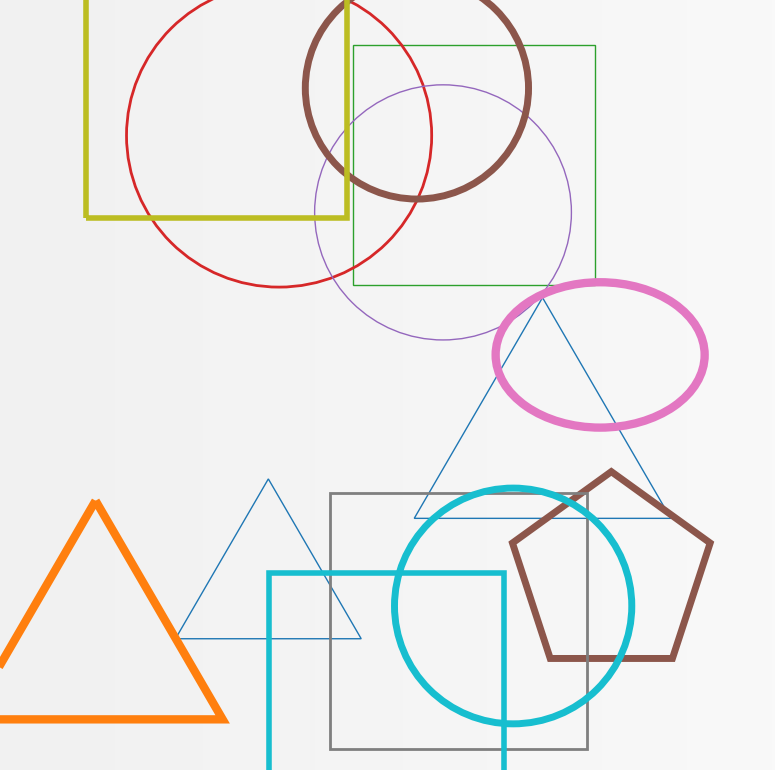[{"shape": "triangle", "thickness": 0.5, "radius": 0.96, "center": [0.7, 0.422]}, {"shape": "triangle", "thickness": 0.5, "radius": 0.69, "center": [0.346, 0.24]}, {"shape": "triangle", "thickness": 3, "radius": 0.95, "center": [0.123, 0.16]}, {"shape": "square", "thickness": 0.5, "radius": 0.78, "center": [0.611, 0.786]}, {"shape": "circle", "thickness": 1, "radius": 0.98, "center": [0.36, 0.824]}, {"shape": "circle", "thickness": 0.5, "radius": 0.83, "center": [0.572, 0.724]}, {"shape": "pentagon", "thickness": 2.5, "radius": 0.67, "center": [0.789, 0.253]}, {"shape": "circle", "thickness": 2.5, "radius": 0.72, "center": [0.538, 0.886]}, {"shape": "oval", "thickness": 3, "radius": 0.67, "center": [0.774, 0.539]}, {"shape": "square", "thickness": 1, "radius": 0.83, "center": [0.592, 0.193]}, {"shape": "square", "thickness": 2, "radius": 0.84, "center": [0.279, 0.885]}, {"shape": "circle", "thickness": 2.5, "radius": 0.77, "center": [0.662, 0.213]}, {"shape": "square", "thickness": 2, "radius": 0.76, "center": [0.498, 0.104]}]